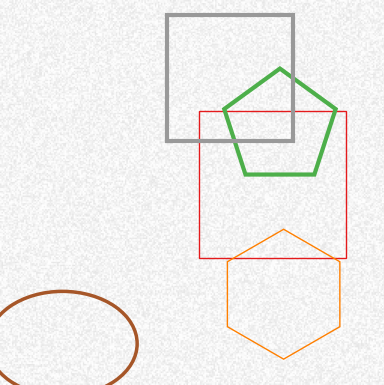[{"shape": "square", "thickness": 1, "radius": 0.95, "center": [0.708, 0.521]}, {"shape": "pentagon", "thickness": 3, "radius": 0.76, "center": [0.727, 0.67]}, {"shape": "hexagon", "thickness": 1, "radius": 0.84, "center": [0.737, 0.236]}, {"shape": "oval", "thickness": 2.5, "radius": 0.97, "center": [0.162, 0.107]}, {"shape": "square", "thickness": 3, "radius": 0.82, "center": [0.598, 0.797]}]